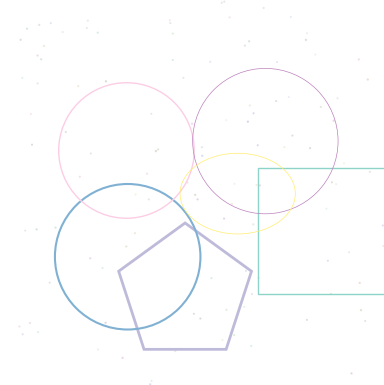[{"shape": "square", "thickness": 1, "radius": 0.82, "center": [0.835, 0.401]}, {"shape": "pentagon", "thickness": 2, "radius": 0.91, "center": [0.481, 0.239]}, {"shape": "circle", "thickness": 1.5, "radius": 0.94, "center": [0.332, 0.333]}, {"shape": "circle", "thickness": 1, "radius": 0.88, "center": [0.328, 0.609]}, {"shape": "circle", "thickness": 0.5, "radius": 0.94, "center": [0.689, 0.634]}, {"shape": "oval", "thickness": 0.5, "radius": 0.75, "center": [0.617, 0.497]}]